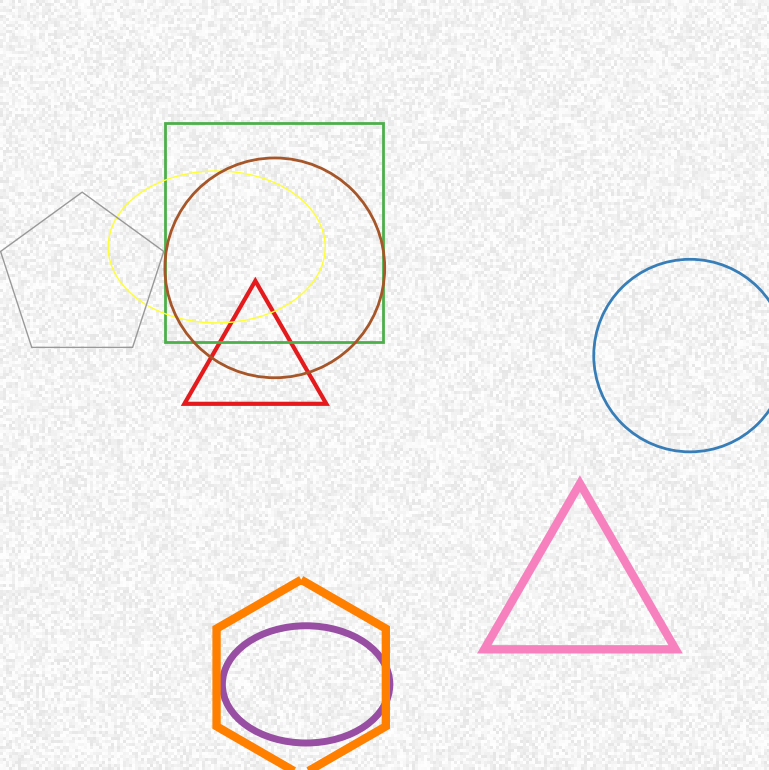[{"shape": "triangle", "thickness": 1.5, "radius": 0.53, "center": [0.332, 0.529]}, {"shape": "circle", "thickness": 1, "radius": 0.63, "center": [0.896, 0.538]}, {"shape": "square", "thickness": 1, "radius": 0.71, "center": [0.356, 0.698]}, {"shape": "oval", "thickness": 2.5, "radius": 0.54, "center": [0.398, 0.111]}, {"shape": "hexagon", "thickness": 3, "radius": 0.63, "center": [0.391, 0.12]}, {"shape": "oval", "thickness": 0.5, "radius": 0.7, "center": [0.281, 0.679]}, {"shape": "circle", "thickness": 1, "radius": 0.71, "center": [0.357, 0.652]}, {"shape": "triangle", "thickness": 3, "radius": 0.72, "center": [0.753, 0.228]}, {"shape": "pentagon", "thickness": 0.5, "radius": 0.56, "center": [0.107, 0.639]}]